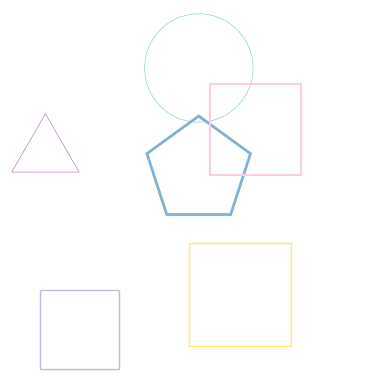[{"shape": "circle", "thickness": 0.5, "radius": 0.7, "center": [0.516, 0.823]}, {"shape": "square", "thickness": 1, "radius": 0.51, "center": [0.206, 0.144]}, {"shape": "pentagon", "thickness": 2, "radius": 0.71, "center": [0.516, 0.557]}, {"shape": "square", "thickness": 1.5, "radius": 0.59, "center": [0.664, 0.663]}, {"shape": "triangle", "thickness": 0.5, "radius": 0.51, "center": [0.118, 0.604]}, {"shape": "square", "thickness": 1, "radius": 0.66, "center": [0.623, 0.235]}]